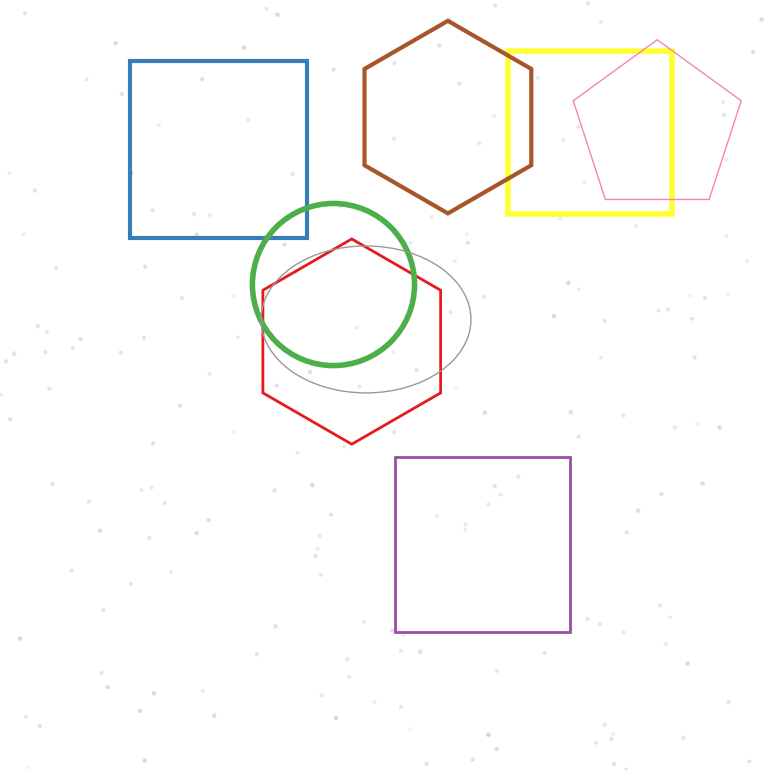[{"shape": "hexagon", "thickness": 1, "radius": 0.67, "center": [0.457, 0.556]}, {"shape": "square", "thickness": 1.5, "radius": 0.58, "center": [0.284, 0.806]}, {"shape": "circle", "thickness": 2, "radius": 0.53, "center": [0.433, 0.63]}, {"shape": "square", "thickness": 1, "radius": 0.57, "center": [0.626, 0.293]}, {"shape": "square", "thickness": 2, "radius": 0.53, "center": [0.766, 0.828]}, {"shape": "hexagon", "thickness": 1.5, "radius": 0.63, "center": [0.582, 0.848]}, {"shape": "pentagon", "thickness": 0.5, "radius": 0.57, "center": [0.854, 0.834]}, {"shape": "oval", "thickness": 0.5, "radius": 0.68, "center": [0.475, 0.585]}]